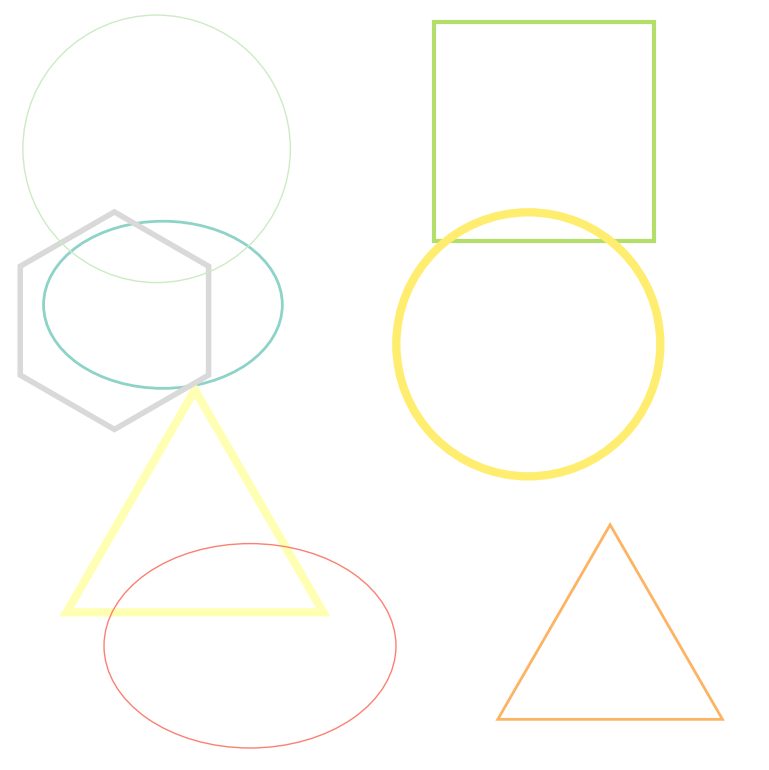[{"shape": "oval", "thickness": 1, "radius": 0.78, "center": [0.212, 0.604]}, {"shape": "triangle", "thickness": 3, "radius": 0.96, "center": [0.253, 0.301]}, {"shape": "oval", "thickness": 0.5, "radius": 0.95, "center": [0.325, 0.161]}, {"shape": "triangle", "thickness": 1, "radius": 0.84, "center": [0.792, 0.15]}, {"shape": "square", "thickness": 1.5, "radius": 0.71, "center": [0.707, 0.829]}, {"shape": "hexagon", "thickness": 2, "radius": 0.71, "center": [0.149, 0.584]}, {"shape": "circle", "thickness": 0.5, "radius": 0.87, "center": [0.203, 0.807]}, {"shape": "circle", "thickness": 3, "radius": 0.86, "center": [0.686, 0.553]}]